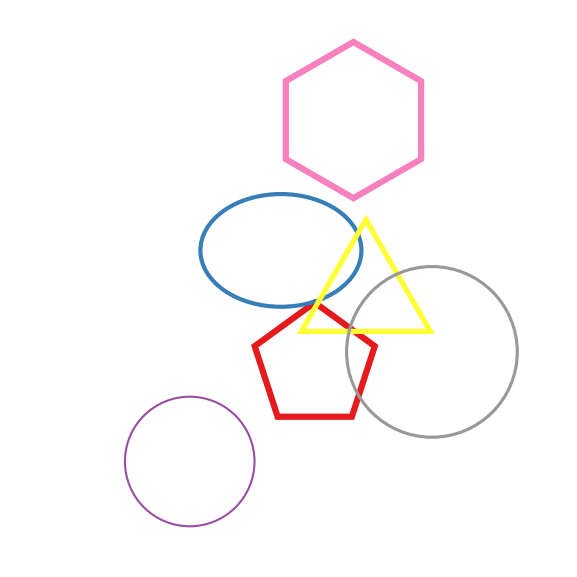[{"shape": "pentagon", "thickness": 3, "radius": 0.55, "center": [0.545, 0.366]}, {"shape": "oval", "thickness": 2, "radius": 0.7, "center": [0.486, 0.566]}, {"shape": "circle", "thickness": 1, "radius": 0.56, "center": [0.329, 0.2]}, {"shape": "triangle", "thickness": 2.5, "radius": 0.64, "center": [0.634, 0.49]}, {"shape": "hexagon", "thickness": 3, "radius": 0.68, "center": [0.612, 0.791]}, {"shape": "circle", "thickness": 1.5, "radius": 0.74, "center": [0.748, 0.39]}]